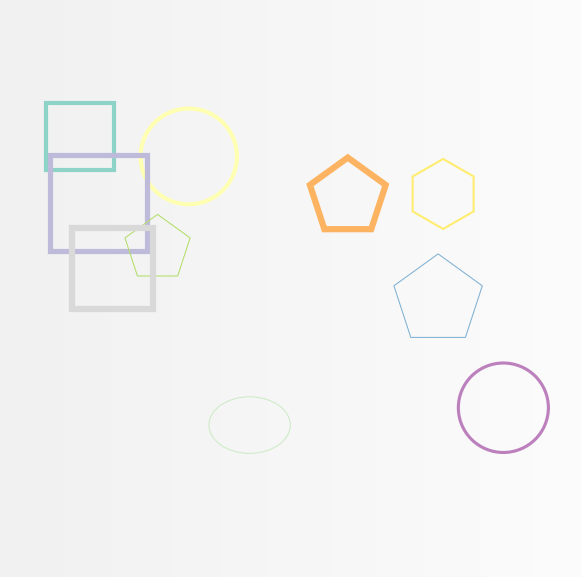[{"shape": "square", "thickness": 2, "radius": 0.29, "center": [0.137, 0.763]}, {"shape": "circle", "thickness": 2, "radius": 0.41, "center": [0.325, 0.728]}, {"shape": "square", "thickness": 2.5, "radius": 0.41, "center": [0.169, 0.648]}, {"shape": "pentagon", "thickness": 0.5, "radius": 0.4, "center": [0.754, 0.48]}, {"shape": "pentagon", "thickness": 3, "radius": 0.34, "center": [0.598, 0.658]}, {"shape": "pentagon", "thickness": 0.5, "radius": 0.29, "center": [0.271, 0.569]}, {"shape": "square", "thickness": 3, "radius": 0.35, "center": [0.193, 0.534]}, {"shape": "circle", "thickness": 1.5, "radius": 0.39, "center": [0.866, 0.293]}, {"shape": "oval", "thickness": 0.5, "radius": 0.35, "center": [0.429, 0.263]}, {"shape": "hexagon", "thickness": 1, "radius": 0.3, "center": [0.762, 0.663]}]